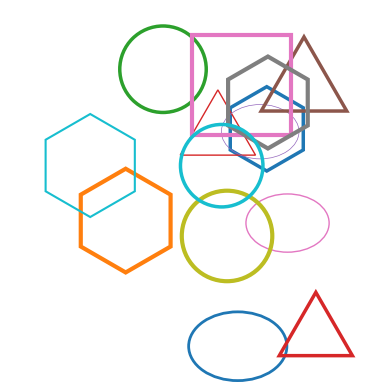[{"shape": "oval", "thickness": 2, "radius": 0.64, "center": [0.618, 0.101]}, {"shape": "hexagon", "thickness": 2.5, "radius": 0.55, "center": [0.693, 0.665]}, {"shape": "hexagon", "thickness": 3, "radius": 0.67, "center": [0.326, 0.427]}, {"shape": "circle", "thickness": 2.5, "radius": 0.56, "center": [0.423, 0.82]}, {"shape": "triangle", "thickness": 1, "radius": 0.56, "center": [0.566, 0.654]}, {"shape": "triangle", "thickness": 2.5, "radius": 0.55, "center": [0.82, 0.131]}, {"shape": "oval", "thickness": 0.5, "radius": 0.5, "center": [0.676, 0.658]}, {"shape": "triangle", "thickness": 2.5, "radius": 0.64, "center": [0.79, 0.776]}, {"shape": "oval", "thickness": 1, "radius": 0.54, "center": [0.747, 0.421]}, {"shape": "square", "thickness": 3, "radius": 0.65, "center": [0.627, 0.779]}, {"shape": "hexagon", "thickness": 3, "radius": 0.6, "center": [0.696, 0.734]}, {"shape": "circle", "thickness": 3, "radius": 0.59, "center": [0.59, 0.387]}, {"shape": "hexagon", "thickness": 1.5, "radius": 0.67, "center": [0.234, 0.57]}, {"shape": "circle", "thickness": 2.5, "radius": 0.54, "center": [0.576, 0.57]}]